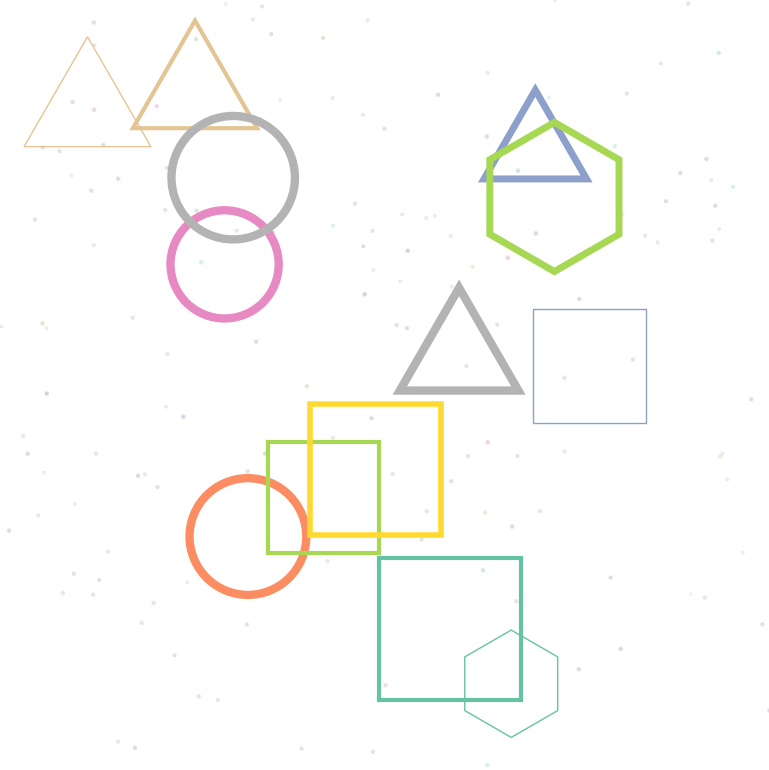[{"shape": "hexagon", "thickness": 0.5, "radius": 0.35, "center": [0.664, 0.112]}, {"shape": "square", "thickness": 1.5, "radius": 0.46, "center": [0.584, 0.183]}, {"shape": "circle", "thickness": 3, "radius": 0.38, "center": [0.322, 0.303]}, {"shape": "triangle", "thickness": 2.5, "radius": 0.38, "center": [0.695, 0.806]}, {"shape": "square", "thickness": 0.5, "radius": 0.37, "center": [0.766, 0.525]}, {"shape": "circle", "thickness": 3, "radius": 0.35, "center": [0.292, 0.657]}, {"shape": "square", "thickness": 1.5, "radius": 0.36, "center": [0.42, 0.354]}, {"shape": "hexagon", "thickness": 2.5, "radius": 0.48, "center": [0.72, 0.744]}, {"shape": "square", "thickness": 2, "radius": 0.42, "center": [0.488, 0.391]}, {"shape": "triangle", "thickness": 0.5, "radius": 0.48, "center": [0.114, 0.857]}, {"shape": "triangle", "thickness": 1.5, "radius": 0.47, "center": [0.253, 0.88]}, {"shape": "circle", "thickness": 3, "radius": 0.4, "center": [0.303, 0.769]}, {"shape": "triangle", "thickness": 3, "radius": 0.44, "center": [0.596, 0.537]}]